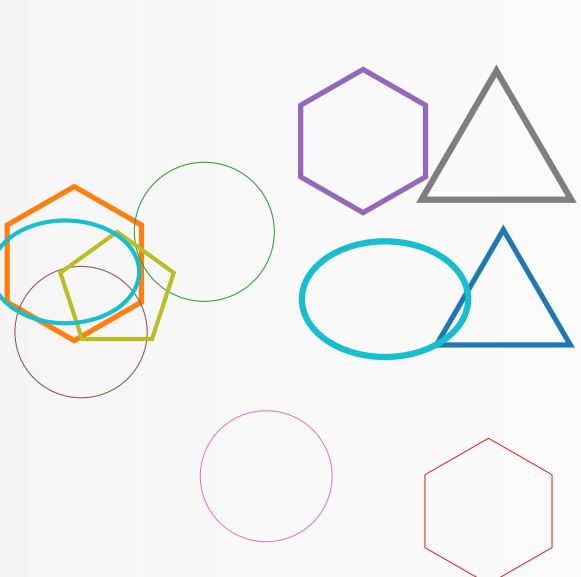[{"shape": "triangle", "thickness": 2.5, "radius": 0.67, "center": [0.866, 0.468]}, {"shape": "hexagon", "thickness": 2.5, "radius": 0.67, "center": [0.128, 0.543]}, {"shape": "circle", "thickness": 0.5, "radius": 0.6, "center": [0.352, 0.598]}, {"shape": "hexagon", "thickness": 0.5, "radius": 0.63, "center": [0.84, 0.114]}, {"shape": "hexagon", "thickness": 2.5, "radius": 0.62, "center": [0.625, 0.755]}, {"shape": "circle", "thickness": 0.5, "radius": 0.57, "center": [0.139, 0.424]}, {"shape": "circle", "thickness": 0.5, "radius": 0.57, "center": [0.458, 0.175]}, {"shape": "triangle", "thickness": 3, "radius": 0.74, "center": [0.854, 0.728]}, {"shape": "pentagon", "thickness": 2, "radius": 0.51, "center": [0.201, 0.495]}, {"shape": "oval", "thickness": 2, "radius": 0.64, "center": [0.112, 0.528]}, {"shape": "oval", "thickness": 3, "radius": 0.72, "center": [0.662, 0.481]}]